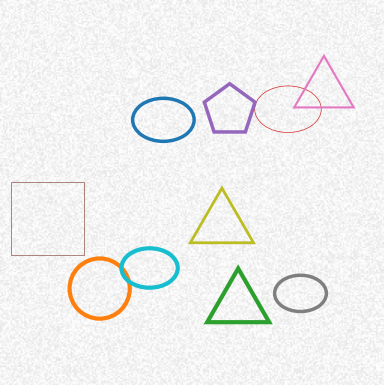[{"shape": "oval", "thickness": 2.5, "radius": 0.4, "center": [0.424, 0.689]}, {"shape": "circle", "thickness": 3, "radius": 0.39, "center": [0.259, 0.25]}, {"shape": "triangle", "thickness": 3, "radius": 0.47, "center": [0.619, 0.21]}, {"shape": "oval", "thickness": 0.5, "radius": 0.43, "center": [0.748, 0.716]}, {"shape": "pentagon", "thickness": 2.5, "radius": 0.35, "center": [0.597, 0.713]}, {"shape": "square", "thickness": 0.5, "radius": 0.48, "center": [0.123, 0.432]}, {"shape": "triangle", "thickness": 1.5, "radius": 0.45, "center": [0.841, 0.766]}, {"shape": "oval", "thickness": 2.5, "radius": 0.34, "center": [0.781, 0.238]}, {"shape": "triangle", "thickness": 2, "radius": 0.47, "center": [0.576, 0.417]}, {"shape": "oval", "thickness": 3, "radius": 0.37, "center": [0.389, 0.304]}]